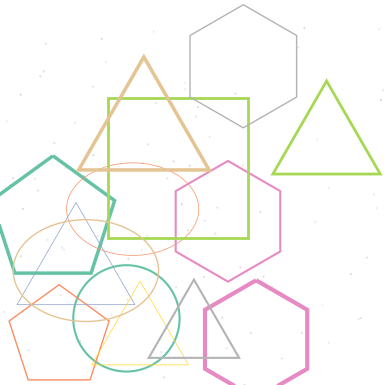[{"shape": "circle", "thickness": 1.5, "radius": 0.69, "center": [0.328, 0.173]}, {"shape": "pentagon", "thickness": 2.5, "radius": 0.84, "center": [0.138, 0.427]}, {"shape": "oval", "thickness": 0.5, "radius": 0.86, "center": [0.345, 0.457]}, {"shape": "pentagon", "thickness": 1, "radius": 0.68, "center": [0.154, 0.124]}, {"shape": "triangle", "thickness": 0.5, "radius": 0.88, "center": [0.197, 0.297]}, {"shape": "hexagon", "thickness": 3, "radius": 0.77, "center": [0.665, 0.119]}, {"shape": "hexagon", "thickness": 1.5, "radius": 0.78, "center": [0.592, 0.425]}, {"shape": "triangle", "thickness": 2, "radius": 0.81, "center": [0.848, 0.628]}, {"shape": "square", "thickness": 2, "radius": 0.91, "center": [0.463, 0.564]}, {"shape": "triangle", "thickness": 0.5, "radius": 0.73, "center": [0.364, 0.125]}, {"shape": "triangle", "thickness": 2.5, "radius": 0.98, "center": [0.374, 0.656]}, {"shape": "oval", "thickness": 1, "radius": 0.94, "center": [0.223, 0.297]}, {"shape": "triangle", "thickness": 1.5, "radius": 0.68, "center": [0.504, 0.138]}, {"shape": "hexagon", "thickness": 1, "radius": 0.8, "center": [0.632, 0.828]}]